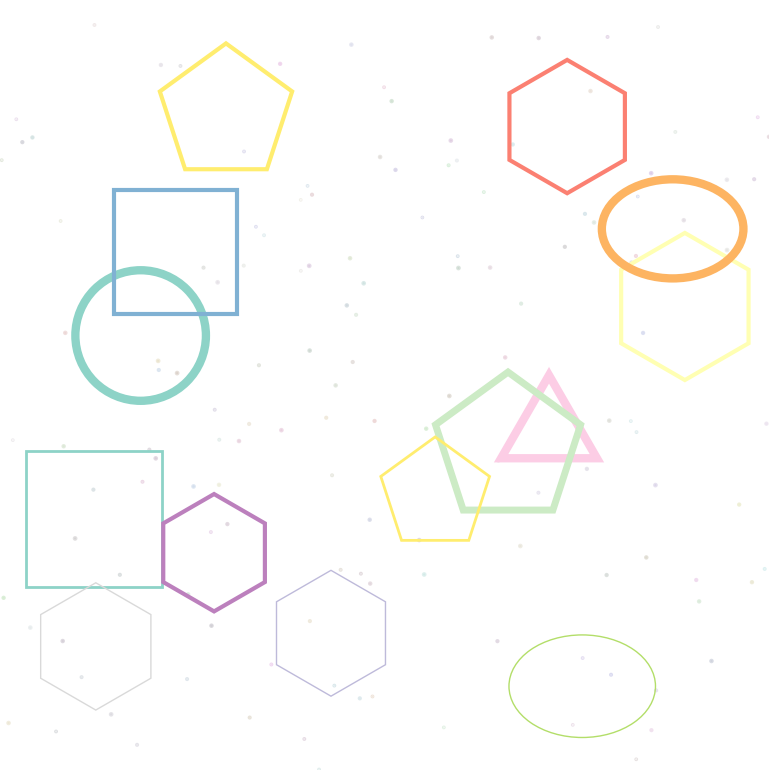[{"shape": "square", "thickness": 1, "radius": 0.44, "center": [0.122, 0.326]}, {"shape": "circle", "thickness": 3, "radius": 0.42, "center": [0.183, 0.564]}, {"shape": "hexagon", "thickness": 1.5, "radius": 0.48, "center": [0.889, 0.602]}, {"shape": "hexagon", "thickness": 0.5, "radius": 0.41, "center": [0.43, 0.178]}, {"shape": "hexagon", "thickness": 1.5, "radius": 0.43, "center": [0.737, 0.836]}, {"shape": "square", "thickness": 1.5, "radius": 0.4, "center": [0.228, 0.673]}, {"shape": "oval", "thickness": 3, "radius": 0.46, "center": [0.874, 0.703]}, {"shape": "oval", "thickness": 0.5, "radius": 0.48, "center": [0.756, 0.109]}, {"shape": "triangle", "thickness": 3, "radius": 0.36, "center": [0.713, 0.441]}, {"shape": "hexagon", "thickness": 0.5, "radius": 0.41, "center": [0.124, 0.161]}, {"shape": "hexagon", "thickness": 1.5, "radius": 0.38, "center": [0.278, 0.282]}, {"shape": "pentagon", "thickness": 2.5, "radius": 0.5, "center": [0.66, 0.418]}, {"shape": "pentagon", "thickness": 1, "radius": 0.37, "center": [0.565, 0.358]}, {"shape": "pentagon", "thickness": 1.5, "radius": 0.45, "center": [0.294, 0.853]}]